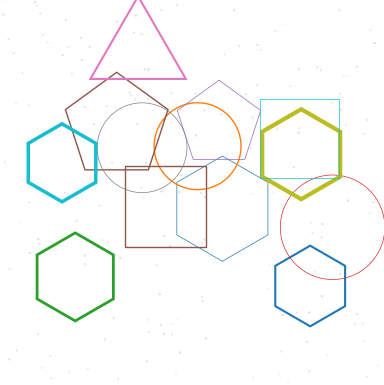[{"shape": "hexagon", "thickness": 0.5, "radius": 0.68, "center": [0.578, 0.458]}, {"shape": "hexagon", "thickness": 1.5, "radius": 0.52, "center": [0.806, 0.257]}, {"shape": "circle", "thickness": 1, "radius": 0.56, "center": [0.513, 0.62]}, {"shape": "hexagon", "thickness": 2, "radius": 0.57, "center": [0.195, 0.281]}, {"shape": "circle", "thickness": 0.5, "radius": 0.68, "center": [0.864, 0.41]}, {"shape": "pentagon", "thickness": 0.5, "radius": 0.57, "center": [0.569, 0.678]}, {"shape": "square", "thickness": 1, "radius": 0.53, "center": [0.431, 0.464]}, {"shape": "pentagon", "thickness": 1, "radius": 0.7, "center": [0.303, 0.672]}, {"shape": "triangle", "thickness": 1.5, "radius": 0.72, "center": [0.359, 0.866]}, {"shape": "circle", "thickness": 0.5, "radius": 0.58, "center": [0.369, 0.616]}, {"shape": "hexagon", "thickness": 3, "radius": 0.58, "center": [0.782, 0.6]}, {"shape": "square", "thickness": 0.5, "radius": 0.51, "center": [0.779, 0.641]}, {"shape": "hexagon", "thickness": 2.5, "radius": 0.51, "center": [0.161, 0.577]}]